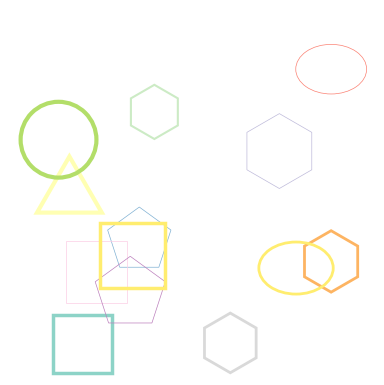[{"shape": "square", "thickness": 2.5, "radius": 0.38, "center": [0.215, 0.106]}, {"shape": "triangle", "thickness": 3, "radius": 0.49, "center": [0.18, 0.496]}, {"shape": "hexagon", "thickness": 0.5, "radius": 0.49, "center": [0.726, 0.608]}, {"shape": "oval", "thickness": 0.5, "radius": 0.46, "center": [0.86, 0.82]}, {"shape": "pentagon", "thickness": 0.5, "radius": 0.43, "center": [0.362, 0.376]}, {"shape": "hexagon", "thickness": 2, "radius": 0.4, "center": [0.86, 0.321]}, {"shape": "circle", "thickness": 3, "radius": 0.49, "center": [0.152, 0.637]}, {"shape": "square", "thickness": 0.5, "radius": 0.4, "center": [0.251, 0.294]}, {"shape": "hexagon", "thickness": 2, "radius": 0.39, "center": [0.598, 0.109]}, {"shape": "pentagon", "thickness": 0.5, "radius": 0.48, "center": [0.338, 0.239]}, {"shape": "hexagon", "thickness": 1.5, "radius": 0.35, "center": [0.401, 0.709]}, {"shape": "oval", "thickness": 2, "radius": 0.48, "center": [0.769, 0.304]}, {"shape": "square", "thickness": 2.5, "radius": 0.43, "center": [0.344, 0.337]}]